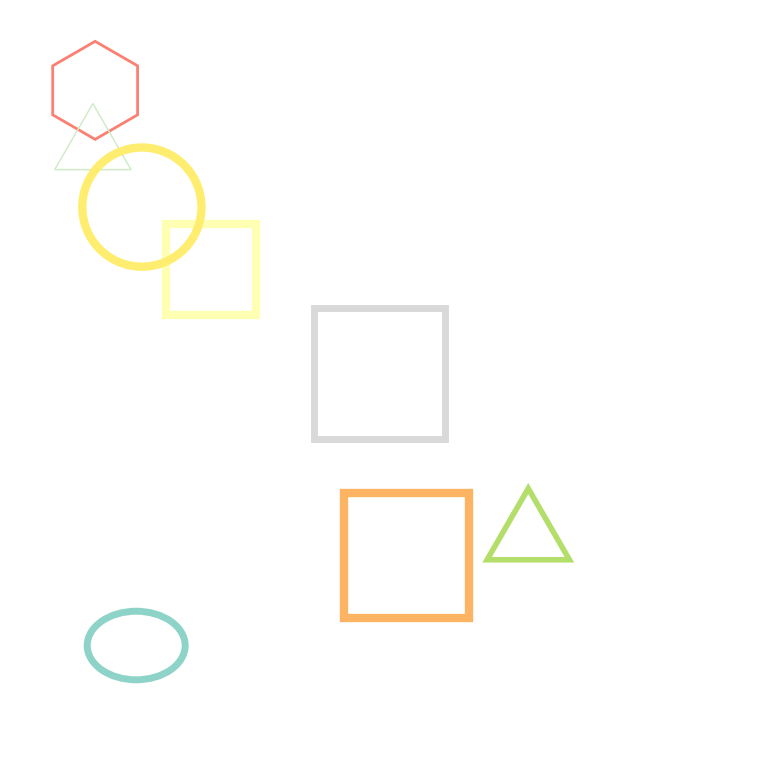[{"shape": "oval", "thickness": 2.5, "radius": 0.32, "center": [0.177, 0.162]}, {"shape": "square", "thickness": 3, "radius": 0.29, "center": [0.274, 0.65]}, {"shape": "hexagon", "thickness": 1, "radius": 0.32, "center": [0.124, 0.883]}, {"shape": "square", "thickness": 3, "radius": 0.4, "center": [0.528, 0.278]}, {"shape": "triangle", "thickness": 2, "radius": 0.31, "center": [0.686, 0.304]}, {"shape": "square", "thickness": 2.5, "radius": 0.43, "center": [0.492, 0.514]}, {"shape": "triangle", "thickness": 0.5, "radius": 0.29, "center": [0.121, 0.808]}, {"shape": "circle", "thickness": 3, "radius": 0.39, "center": [0.184, 0.731]}]